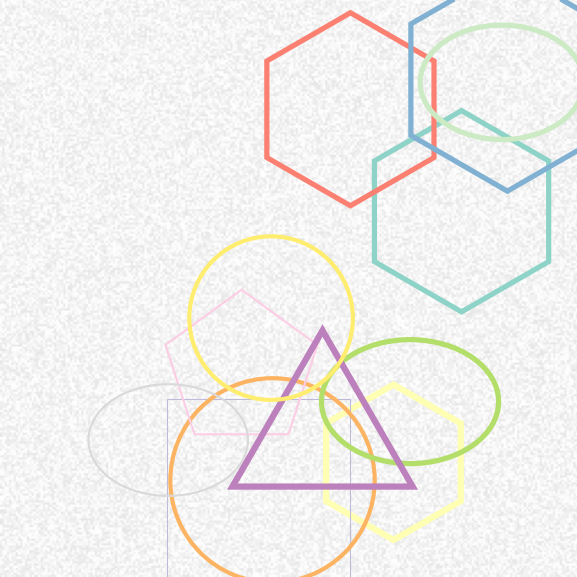[{"shape": "hexagon", "thickness": 2.5, "radius": 0.87, "center": [0.799, 0.633]}, {"shape": "hexagon", "thickness": 3, "radius": 0.67, "center": [0.681, 0.199]}, {"shape": "square", "thickness": 0.5, "radius": 0.79, "center": [0.447, 0.15]}, {"shape": "hexagon", "thickness": 2.5, "radius": 0.84, "center": [0.607, 0.81]}, {"shape": "hexagon", "thickness": 2.5, "radius": 0.97, "center": [0.879, 0.861]}, {"shape": "circle", "thickness": 2, "radius": 0.88, "center": [0.472, 0.167]}, {"shape": "oval", "thickness": 2.5, "radius": 0.77, "center": [0.71, 0.304]}, {"shape": "pentagon", "thickness": 1, "radius": 0.69, "center": [0.418, 0.359]}, {"shape": "oval", "thickness": 1, "radius": 0.69, "center": [0.291, 0.237]}, {"shape": "triangle", "thickness": 3, "radius": 0.9, "center": [0.558, 0.247]}, {"shape": "oval", "thickness": 2.5, "radius": 0.71, "center": [0.869, 0.857]}, {"shape": "circle", "thickness": 2, "radius": 0.71, "center": [0.469, 0.448]}]